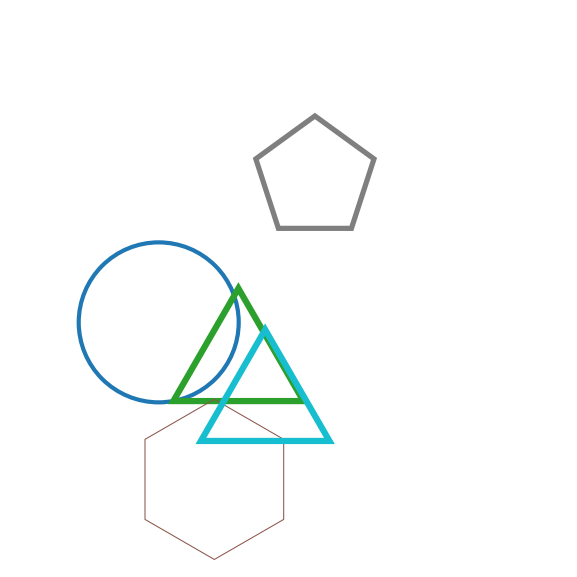[{"shape": "circle", "thickness": 2, "radius": 0.69, "center": [0.275, 0.441]}, {"shape": "triangle", "thickness": 3, "radius": 0.65, "center": [0.413, 0.37]}, {"shape": "hexagon", "thickness": 0.5, "radius": 0.69, "center": [0.371, 0.169]}, {"shape": "pentagon", "thickness": 2.5, "radius": 0.54, "center": [0.545, 0.691]}, {"shape": "triangle", "thickness": 3, "radius": 0.64, "center": [0.459, 0.3]}]